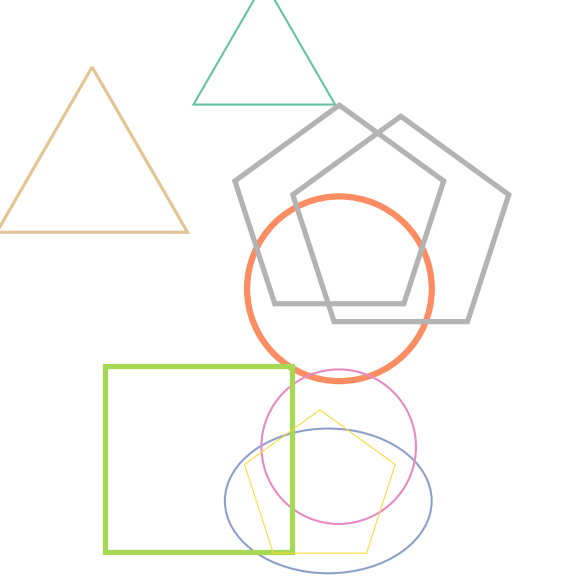[{"shape": "triangle", "thickness": 1, "radius": 0.71, "center": [0.458, 0.889]}, {"shape": "circle", "thickness": 3, "radius": 0.8, "center": [0.588, 0.499]}, {"shape": "oval", "thickness": 1, "radius": 0.9, "center": [0.568, 0.132]}, {"shape": "circle", "thickness": 1, "radius": 0.67, "center": [0.587, 0.226]}, {"shape": "square", "thickness": 2.5, "radius": 0.81, "center": [0.343, 0.204]}, {"shape": "pentagon", "thickness": 0.5, "radius": 0.69, "center": [0.554, 0.152]}, {"shape": "triangle", "thickness": 1.5, "radius": 0.95, "center": [0.16, 0.692]}, {"shape": "pentagon", "thickness": 2.5, "radius": 0.98, "center": [0.694, 0.601]}, {"shape": "pentagon", "thickness": 2.5, "radius": 0.95, "center": [0.588, 0.627]}]